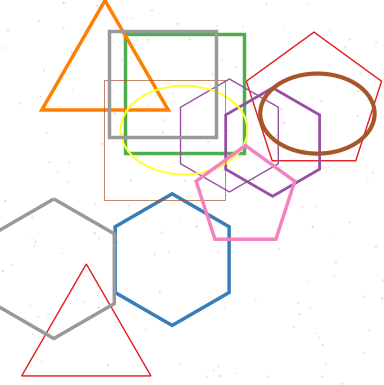[{"shape": "pentagon", "thickness": 1, "radius": 0.92, "center": [0.816, 0.732]}, {"shape": "triangle", "thickness": 1, "radius": 0.97, "center": [0.224, 0.12]}, {"shape": "hexagon", "thickness": 2.5, "radius": 0.85, "center": [0.447, 0.326]}, {"shape": "square", "thickness": 2.5, "radius": 0.78, "center": [0.479, 0.757]}, {"shape": "hexagon", "thickness": 1, "radius": 0.73, "center": [0.596, 0.648]}, {"shape": "hexagon", "thickness": 2, "radius": 0.7, "center": [0.708, 0.631]}, {"shape": "triangle", "thickness": 2.5, "radius": 0.95, "center": [0.273, 0.809]}, {"shape": "oval", "thickness": 1.5, "radius": 0.82, "center": [0.478, 0.662]}, {"shape": "square", "thickness": 0.5, "radius": 0.78, "center": [0.427, 0.637]}, {"shape": "oval", "thickness": 3, "radius": 0.74, "center": [0.824, 0.705]}, {"shape": "pentagon", "thickness": 2.5, "radius": 0.67, "center": [0.638, 0.488]}, {"shape": "hexagon", "thickness": 2.5, "radius": 0.91, "center": [0.14, 0.302]}, {"shape": "square", "thickness": 2.5, "radius": 0.69, "center": [0.422, 0.782]}]